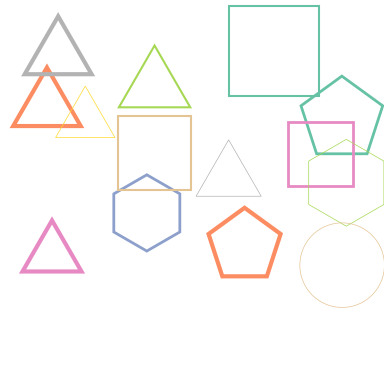[{"shape": "square", "thickness": 1.5, "radius": 0.59, "center": [0.711, 0.868]}, {"shape": "pentagon", "thickness": 2, "radius": 0.56, "center": [0.888, 0.691]}, {"shape": "triangle", "thickness": 3, "radius": 0.51, "center": [0.122, 0.723]}, {"shape": "pentagon", "thickness": 3, "radius": 0.49, "center": [0.635, 0.362]}, {"shape": "hexagon", "thickness": 2, "radius": 0.5, "center": [0.381, 0.447]}, {"shape": "triangle", "thickness": 3, "radius": 0.44, "center": [0.135, 0.339]}, {"shape": "square", "thickness": 2, "radius": 0.42, "center": [0.833, 0.6]}, {"shape": "triangle", "thickness": 1.5, "radius": 0.53, "center": [0.401, 0.775]}, {"shape": "hexagon", "thickness": 0.5, "radius": 0.56, "center": [0.899, 0.525]}, {"shape": "triangle", "thickness": 0.5, "radius": 0.45, "center": [0.222, 0.687]}, {"shape": "circle", "thickness": 0.5, "radius": 0.55, "center": [0.889, 0.311]}, {"shape": "square", "thickness": 1.5, "radius": 0.48, "center": [0.401, 0.602]}, {"shape": "triangle", "thickness": 3, "radius": 0.5, "center": [0.151, 0.857]}, {"shape": "triangle", "thickness": 0.5, "radius": 0.49, "center": [0.594, 0.539]}]